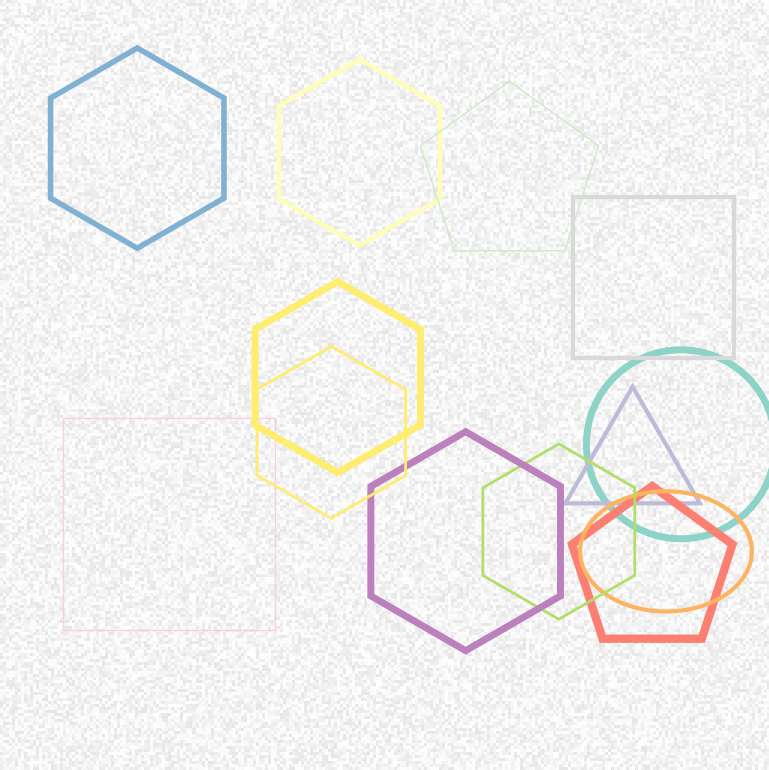[{"shape": "circle", "thickness": 2.5, "radius": 0.61, "center": [0.884, 0.423]}, {"shape": "hexagon", "thickness": 1.5, "radius": 0.6, "center": [0.467, 0.802]}, {"shape": "triangle", "thickness": 1.5, "radius": 0.5, "center": [0.822, 0.397]}, {"shape": "pentagon", "thickness": 3, "radius": 0.55, "center": [0.847, 0.259]}, {"shape": "hexagon", "thickness": 2, "radius": 0.65, "center": [0.178, 0.808]}, {"shape": "oval", "thickness": 1.5, "radius": 0.56, "center": [0.865, 0.284]}, {"shape": "hexagon", "thickness": 1, "radius": 0.57, "center": [0.726, 0.31]}, {"shape": "square", "thickness": 0.5, "radius": 0.69, "center": [0.22, 0.32]}, {"shape": "square", "thickness": 1.5, "radius": 0.52, "center": [0.849, 0.64]}, {"shape": "hexagon", "thickness": 2.5, "radius": 0.71, "center": [0.605, 0.297]}, {"shape": "pentagon", "thickness": 0.5, "radius": 0.61, "center": [0.662, 0.773]}, {"shape": "hexagon", "thickness": 1, "radius": 0.56, "center": [0.43, 0.438]}, {"shape": "hexagon", "thickness": 2.5, "radius": 0.62, "center": [0.439, 0.51]}]